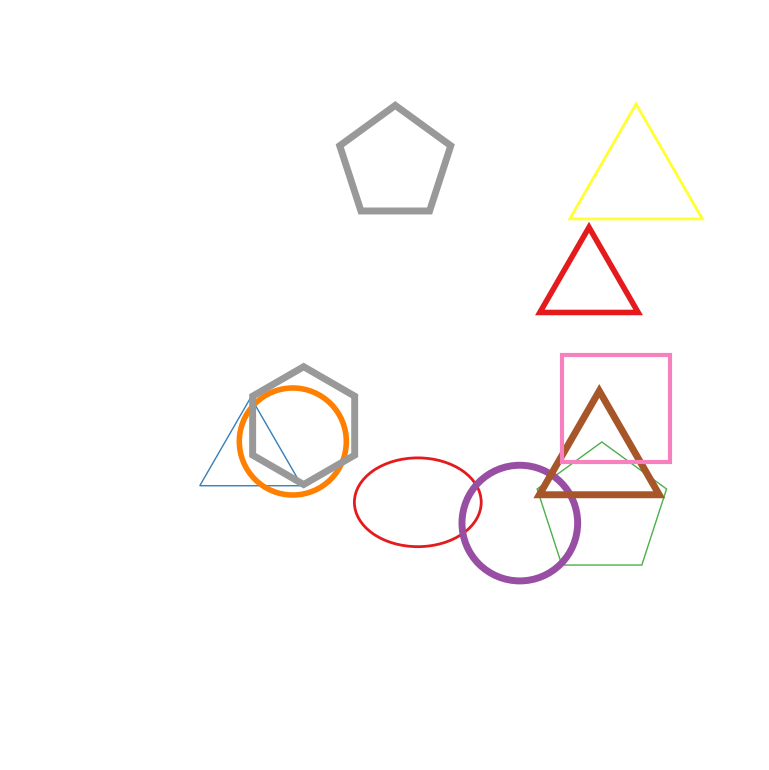[{"shape": "triangle", "thickness": 2, "radius": 0.37, "center": [0.765, 0.631]}, {"shape": "oval", "thickness": 1, "radius": 0.41, "center": [0.543, 0.348]}, {"shape": "triangle", "thickness": 0.5, "radius": 0.38, "center": [0.326, 0.407]}, {"shape": "pentagon", "thickness": 0.5, "radius": 0.44, "center": [0.782, 0.338]}, {"shape": "circle", "thickness": 2.5, "radius": 0.38, "center": [0.675, 0.321]}, {"shape": "circle", "thickness": 2, "radius": 0.35, "center": [0.38, 0.427]}, {"shape": "triangle", "thickness": 1, "radius": 0.5, "center": [0.826, 0.765]}, {"shape": "triangle", "thickness": 2.5, "radius": 0.45, "center": [0.778, 0.402]}, {"shape": "square", "thickness": 1.5, "radius": 0.35, "center": [0.8, 0.47]}, {"shape": "hexagon", "thickness": 2.5, "radius": 0.38, "center": [0.394, 0.447]}, {"shape": "pentagon", "thickness": 2.5, "radius": 0.38, "center": [0.513, 0.787]}]